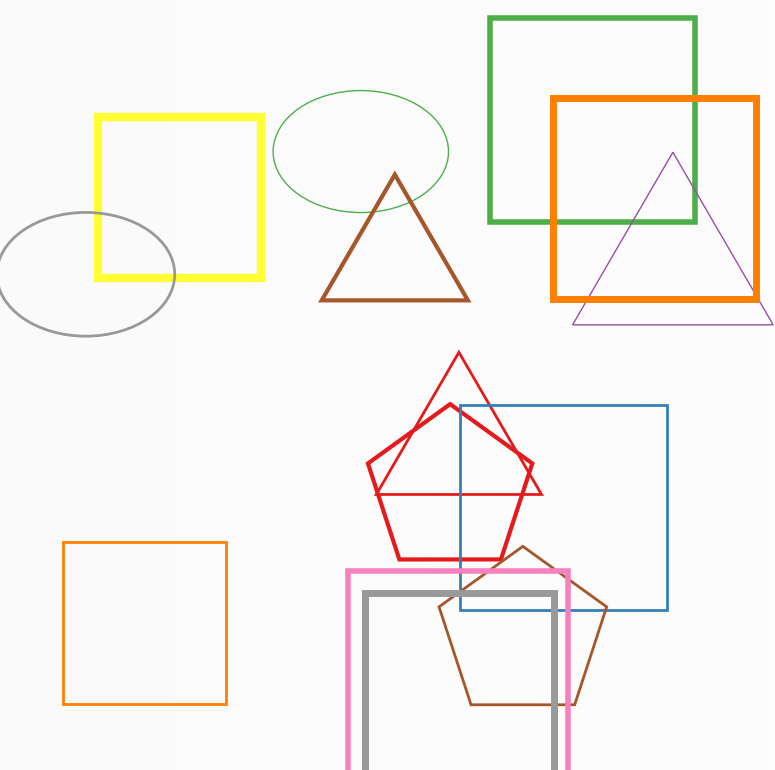[{"shape": "triangle", "thickness": 1, "radius": 0.62, "center": [0.592, 0.419]}, {"shape": "pentagon", "thickness": 1.5, "radius": 0.56, "center": [0.581, 0.364]}, {"shape": "square", "thickness": 1, "radius": 0.67, "center": [0.727, 0.341]}, {"shape": "square", "thickness": 2, "radius": 0.66, "center": [0.765, 0.844]}, {"shape": "oval", "thickness": 0.5, "radius": 0.57, "center": [0.466, 0.803]}, {"shape": "triangle", "thickness": 0.5, "radius": 0.75, "center": [0.868, 0.653]}, {"shape": "square", "thickness": 1, "radius": 0.53, "center": [0.186, 0.191]}, {"shape": "square", "thickness": 2.5, "radius": 0.65, "center": [0.845, 0.742]}, {"shape": "square", "thickness": 3, "radius": 0.52, "center": [0.232, 0.744]}, {"shape": "pentagon", "thickness": 1, "radius": 0.57, "center": [0.675, 0.177]}, {"shape": "triangle", "thickness": 1.5, "radius": 0.54, "center": [0.509, 0.664]}, {"shape": "square", "thickness": 2, "radius": 0.71, "center": [0.591, 0.116]}, {"shape": "oval", "thickness": 1, "radius": 0.57, "center": [0.111, 0.644]}, {"shape": "square", "thickness": 2.5, "radius": 0.61, "center": [0.593, 0.109]}]